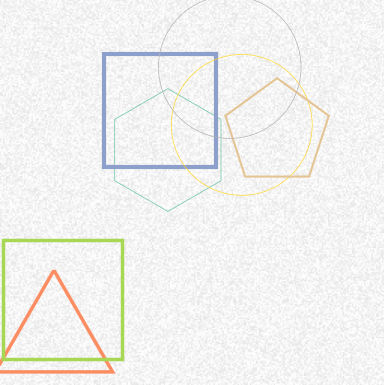[{"shape": "hexagon", "thickness": 0.5, "radius": 0.8, "center": [0.436, 0.61]}, {"shape": "triangle", "thickness": 2.5, "radius": 0.88, "center": [0.14, 0.122]}, {"shape": "square", "thickness": 3, "radius": 0.73, "center": [0.415, 0.713]}, {"shape": "square", "thickness": 2.5, "radius": 0.77, "center": [0.163, 0.222]}, {"shape": "circle", "thickness": 0.5, "radius": 0.92, "center": [0.628, 0.676]}, {"shape": "pentagon", "thickness": 1.5, "radius": 0.71, "center": [0.72, 0.656]}, {"shape": "circle", "thickness": 0.5, "radius": 0.93, "center": [0.597, 0.826]}]